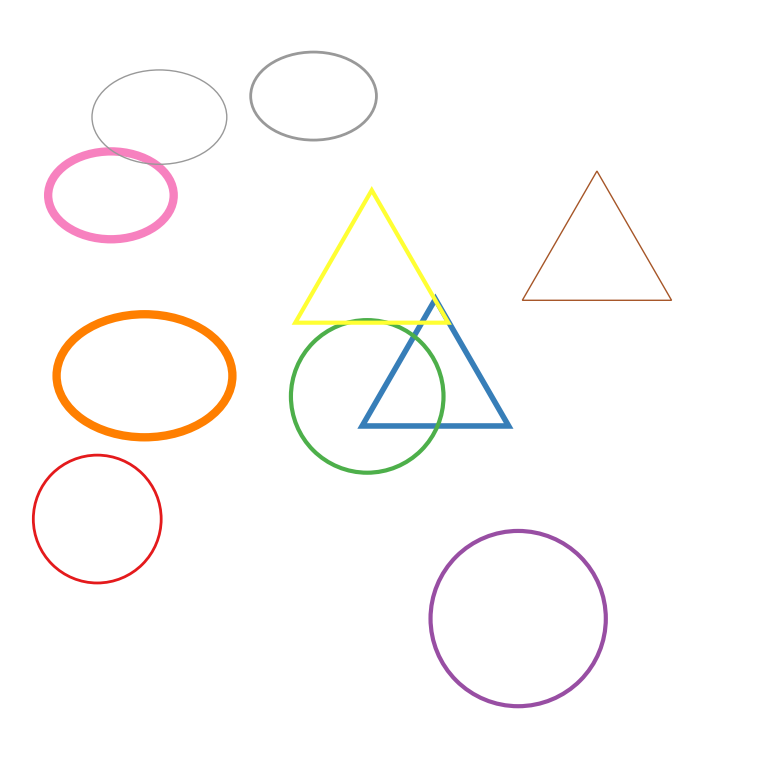[{"shape": "circle", "thickness": 1, "radius": 0.42, "center": [0.126, 0.326]}, {"shape": "triangle", "thickness": 2, "radius": 0.55, "center": [0.565, 0.502]}, {"shape": "circle", "thickness": 1.5, "radius": 0.5, "center": [0.477, 0.485]}, {"shape": "circle", "thickness": 1.5, "radius": 0.57, "center": [0.673, 0.197]}, {"shape": "oval", "thickness": 3, "radius": 0.57, "center": [0.188, 0.512]}, {"shape": "triangle", "thickness": 1.5, "radius": 0.57, "center": [0.483, 0.638]}, {"shape": "triangle", "thickness": 0.5, "radius": 0.56, "center": [0.775, 0.666]}, {"shape": "oval", "thickness": 3, "radius": 0.41, "center": [0.144, 0.746]}, {"shape": "oval", "thickness": 1, "radius": 0.41, "center": [0.407, 0.875]}, {"shape": "oval", "thickness": 0.5, "radius": 0.44, "center": [0.207, 0.848]}]